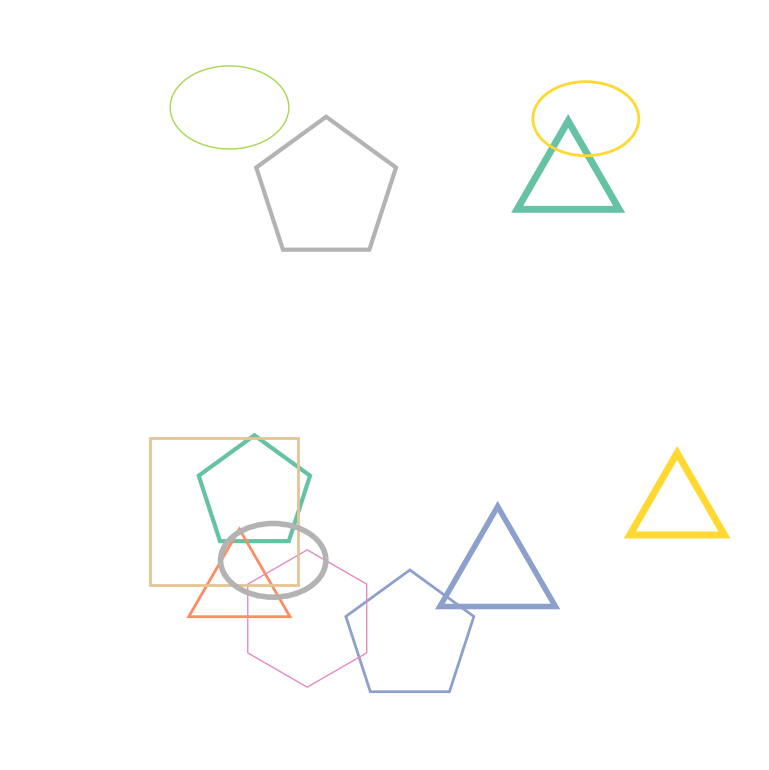[{"shape": "triangle", "thickness": 2.5, "radius": 0.38, "center": [0.738, 0.766]}, {"shape": "pentagon", "thickness": 1.5, "radius": 0.38, "center": [0.33, 0.359]}, {"shape": "triangle", "thickness": 1, "radius": 0.38, "center": [0.311, 0.237]}, {"shape": "triangle", "thickness": 2, "radius": 0.43, "center": [0.646, 0.256]}, {"shape": "pentagon", "thickness": 1, "radius": 0.44, "center": [0.532, 0.172]}, {"shape": "hexagon", "thickness": 0.5, "radius": 0.45, "center": [0.399, 0.197]}, {"shape": "oval", "thickness": 0.5, "radius": 0.39, "center": [0.298, 0.86]}, {"shape": "oval", "thickness": 1, "radius": 0.34, "center": [0.761, 0.846]}, {"shape": "triangle", "thickness": 2.5, "radius": 0.35, "center": [0.879, 0.341]}, {"shape": "square", "thickness": 1, "radius": 0.48, "center": [0.29, 0.336]}, {"shape": "pentagon", "thickness": 1.5, "radius": 0.48, "center": [0.424, 0.753]}, {"shape": "oval", "thickness": 2, "radius": 0.34, "center": [0.355, 0.272]}]